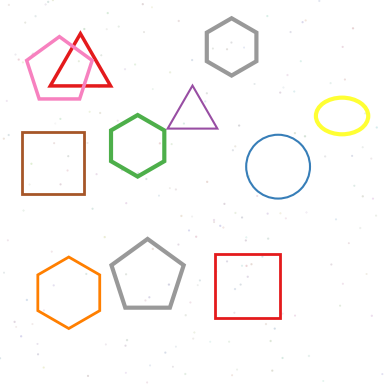[{"shape": "square", "thickness": 2, "radius": 0.42, "center": [0.643, 0.257]}, {"shape": "triangle", "thickness": 2.5, "radius": 0.45, "center": [0.209, 0.822]}, {"shape": "circle", "thickness": 1.5, "radius": 0.41, "center": [0.722, 0.567]}, {"shape": "hexagon", "thickness": 3, "radius": 0.4, "center": [0.358, 0.621]}, {"shape": "triangle", "thickness": 1.5, "radius": 0.37, "center": [0.5, 0.703]}, {"shape": "hexagon", "thickness": 2, "radius": 0.46, "center": [0.179, 0.24]}, {"shape": "oval", "thickness": 3, "radius": 0.34, "center": [0.888, 0.699]}, {"shape": "square", "thickness": 2, "radius": 0.4, "center": [0.138, 0.577]}, {"shape": "pentagon", "thickness": 2.5, "radius": 0.45, "center": [0.154, 0.815]}, {"shape": "pentagon", "thickness": 3, "radius": 0.49, "center": [0.383, 0.281]}, {"shape": "hexagon", "thickness": 3, "radius": 0.37, "center": [0.602, 0.878]}]